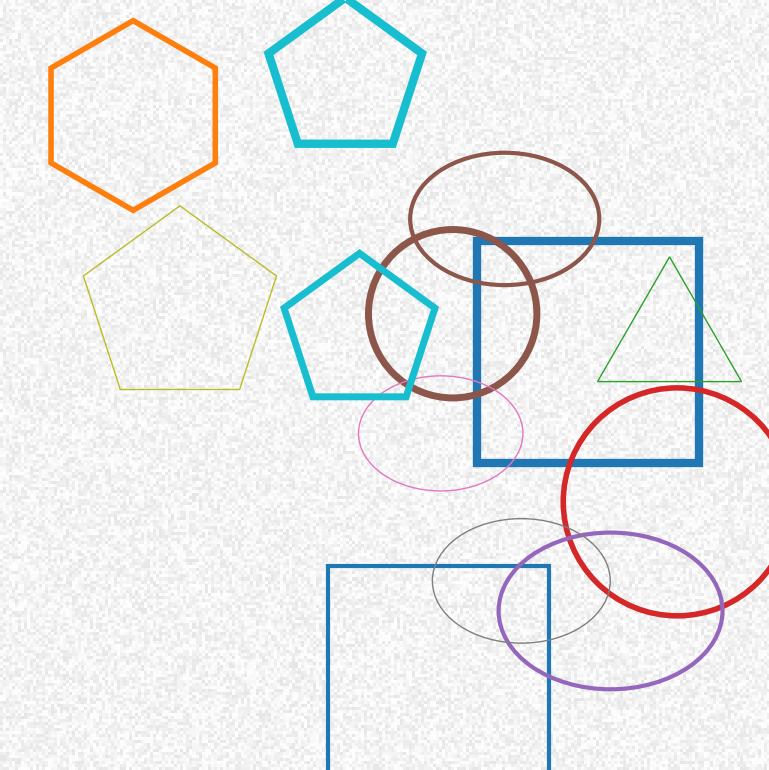[{"shape": "square", "thickness": 3, "radius": 0.72, "center": [0.763, 0.543]}, {"shape": "square", "thickness": 1.5, "radius": 0.72, "center": [0.569, 0.121]}, {"shape": "hexagon", "thickness": 2, "radius": 0.62, "center": [0.173, 0.85]}, {"shape": "triangle", "thickness": 0.5, "radius": 0.54, "center": [0.87, 0.558]}, {"shape": "circle", "thickness": 2, "radius": 0.74, "center": [0.88, 0.348]}, {"shape": "oval", "thickness": 1.5, "radius": 0.73, "center": [0.793, 0.207]}, {"shape": "oval", "thickness": 1.5, "radius": 0.61, "center": [0.655, 0.716]}, {"shape": "circle", "thickness": 2.5, "radius": 0.55, "center": [0.588, 0.593]}, {"shape": "oval", "thickness": 0.5, "radius": 0.53, "center": [0.572, 0.437]}, {"shape": "oval", "thickness": 0.5, "radius": 0.58, "center": [0.677, 0.246]}, {"shape": "pentagon", "thickness": 0.5, "radius": 0.66, "center": [0.234, 0.601]}, {"shape": "pentagon", "thickness": 2.5, "radius": 0.52, "center": [0.467, 0.568]}, {"shape": "pentagon", "thickness": 3, "radius": 0.52, "center": [0.448, 0.898]}]